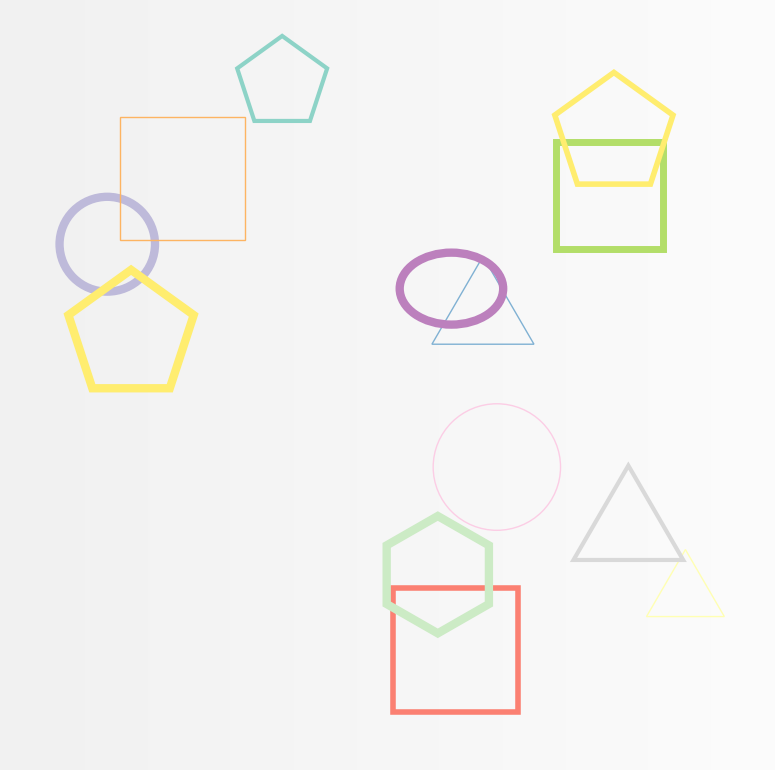[{"shape": "pentagon", "thickness": 1.5, "radius": 0.31, "center": [0.364, 0.892]}, {"shape": "triangle", "thickness": 0.5, "radius": 0.29, "center": [0.884, 0.228]}, {"shape": "circle", "thickness": 3, "radius": 0.31, "center": [0.138, 0.683]}, {"shape": "square", "thickness": 2, "radius": 0.4, "center": [0.588, 0.156]}, {"shape": "triangle", "thickness": 0.5, "radius": 0.38, "center": [0.623, 0.591]}, {"shape": "square", "thickness": 0.5, "radius": 0.4, "center": [0.235, 0.768]}, {"shape": "square", "thickness": 2.5, "radius": 0.34, "center": [0.786, 0.746]}, {"shape": "circle", "thickness": 0.5, "radius": 0.41, "center": [0.641, 0.393]}, {"shape": "triangle", "thickness": 1.5, "radius": 0.41, "center": [0.811, 0.314]}, {"shape": "oval", "thickness": 3, "radius": 0.33, "center": [0.582, 0.625]}, {"shape": "hexagon", "thickness": 3, "radius": 0.38, "center": [0.565, 0.254]}, {"shape": "pentagon", "thickness": 3, "radius": 0.43, "center": [0.169, 0.565]}, {"shape": "pentagon", "thickness": 2, "radius": 0.4, "center": [0.792, 0.826]}]